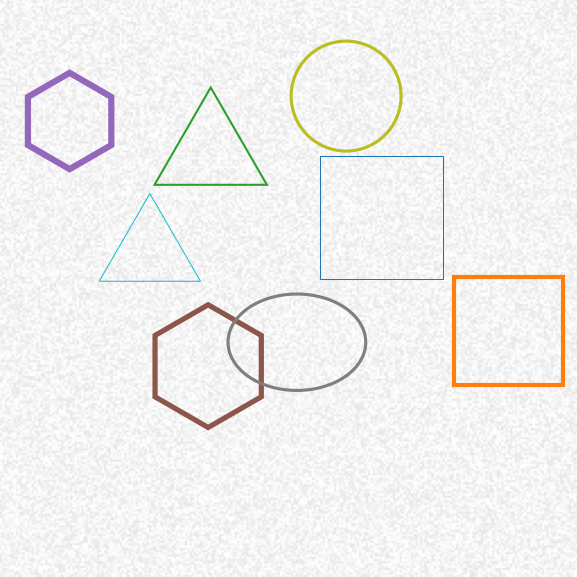[{"shape": "square", "thickness": 0.5, "radius": 0.53, "center": [0.661, 0.623]}, {"shape": "square", "thickness": 2, "radius": 0.47, "center": [0.881, 0.426]}, {"shape": "triangle", "thickness": 1, "radius": 0.56, "center": [0.365, 0.735]}, {"shape": "hexagon", "thickness": 3, "radius": 0.42, "center": [0.121, 0.79]}, {"shape": "hexagon", "thickness": 2.5, "radius": 0.53, "center": [0.36, 0.365]}, {"shape": "oval", "thickness": 1.5, "radius": 0.6, "center": [0.514, 0.407]}, {"shape": "circle", "thickness": 1.5, "radius": 0.48, "center": [0.599, 0.833]}, {"shape": "triangle", "thickness": 0.5, "radius": 0.51, "center": [0.259, 0.563]}]